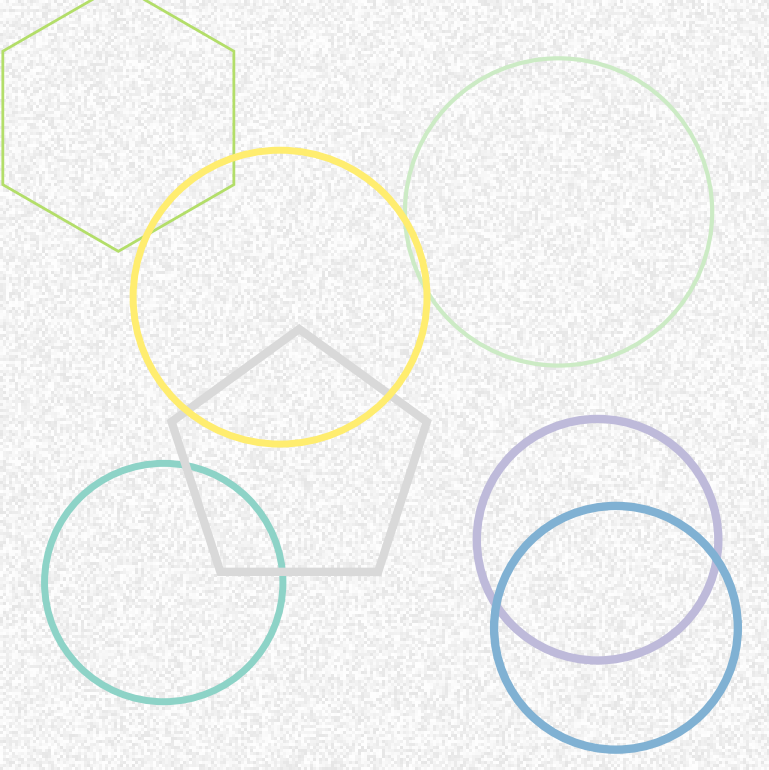[{"shape": "circle", "thickness": 2.5, "radius": 0.77, "center": [0.213, 0.243]}, {"shape": "circle", "thickness": 3, "radius": 0.78, "center": [0.776, 0.299]}, {"shape": "circle", "thickness": 3, "radius": 0.79, "center": [0.8, 0.185]}, {"shape": "hexagon", "thickness": 1, "radius": 0.87, "center": [0.154, 0.847]}, {"shape": "pentagon", "thickness": 3, "radius": 0.87, "center": [0.389, 0.398]}, {"shape": "circle", "thickness": 1.5, "radius": 1.0, "center": [0.725, 0.725]}, {"shape": "circle", "thickness": 2.5, "radius": 0.95, "center": [0.364, 0.614]}]